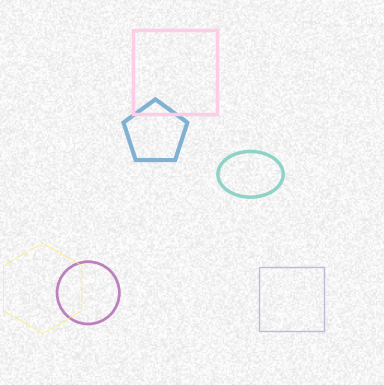[{"shape": "oval", "thickness": 2.5, "radius": 0.42, "center": [0.651, 0.547]}, {"shape": "square", "thickness": 1, "radius": 0.42, "center": [0.757, 0.224]}, {"shape": "pentagon", "thickness": 3, "radius": 0.44, "center": [0.404, 0.655]}, {"shape": "square", "thickness": 2.5, "radius": 0.55, "center": [0.453, 0.813]}, {"shape": "circle", "thickness": 2, "radius": 0.4, "center": [0.229, 0.239]}, {"shape": "hexagon", "thickness": 0.5, "radius": 0.59, "center": [0.111, 0.251]}]